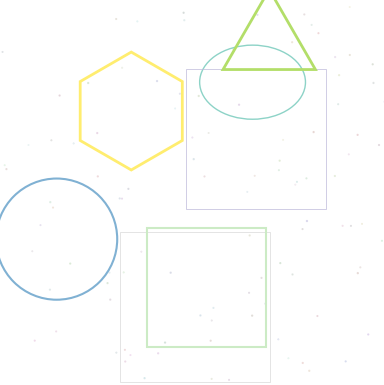[{"shape": "oval", "thickness": 1, "radius": 0.69, "center": [0.656, 0.787]}, {"shape": "square", "thickness": 0.5, "radius": 0.91, "center": [0.666, 0.64]}, {"shape": "circle", "thickness": 1.5, "radius": 0.79, "center": [0.147, 0.379]}, {"shape": "triangle", "thickness": 2, "radius": 0.69, "center": [0.699, 0.889]}, {"shape": "square", "thickness": 0.5, "radius": 0.97, "center": [0.506, 0.203]}, {"shape": "square", "thickness": 1.5, "radius": 0.77, "center": [0.537, 0.254]}, {"shape": "hexagon", "thickness": 2, "radius": 0.77, "center": [0.341, 0.712]}]